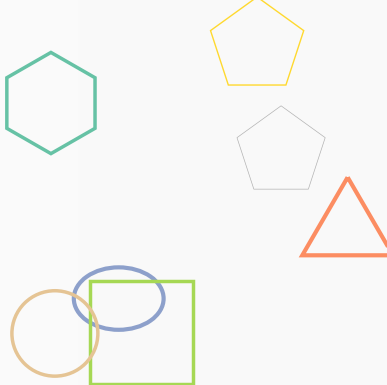[{"shape": "hexagon", "thickness": 2.5, "radius": 0.66, "center": [0.131, 0.732]}, {"shape": "triangle", "thickness": 3, "radius": 0.68, "center": [0.897, 0.404]}, {"shape": "oval", "thickness": 3, "radius": 0.58, "center": [0.306, 0.224]}, {"shape": "square", "thickness": 2.5, "radius": 0.66, "center": [0.365, 0.137]}, {"shape": "pentagon", "thickness": 1, "radius": 0.63, "center": [0.664, 0.881]}, {"shape": "circle", "thickness": 2.5, "radius": 0.55, "center": [0.142, 0.134]}, {"shape": "pentagon", "thickness": 0.5, "radius": 0.6, "center": [0.725, 0.605]}]